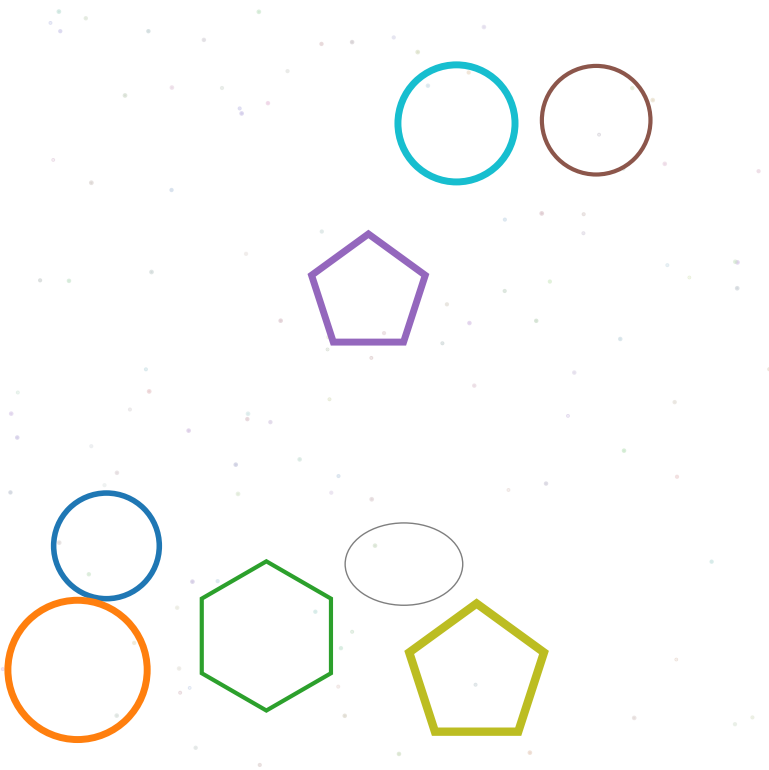[{"shape": "circle", "thickness": 2, "radius": 0.34, "center": [0.138, 0.291]}, {"shape": "circle", "thickness": 2.5, "radius": 0.45, "center": [0.101, 0.13]}, {"shape": "hexagon", "thickness": 1.5, "radius": 0.48, "center": [0.346, 0.174]}, {"shape": "pentagon", "thickness": 2.5, "radius": 0.39, "center": [0.478, 0.619]}, {"shape": "circle", "thickness": 1.5, "radius": 0.35, "center": [0.774, 0.844]}, {"shape": "oval", "thickness": 0.5, "radius": 0.38, "center": [0.525, 0.267]}, {"shape": "pentagon", "thickness": 3, "radius": 0.46, "center": [0.619, 0.124]}, {"shape": "circle", "thickness": 2.5, "radius": 0.38, "center": [0.593, 0.84]}]